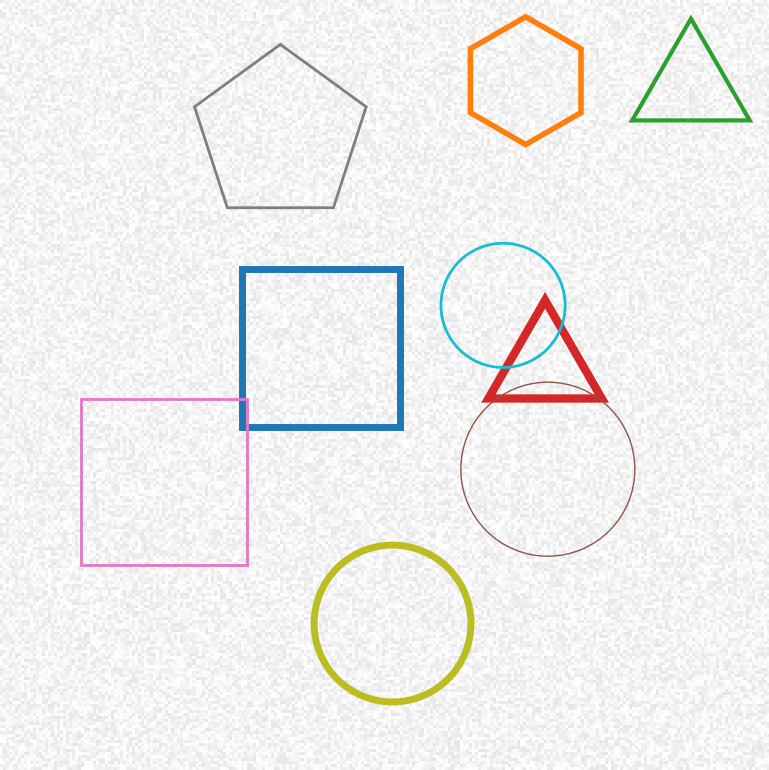[{"shape": "square", "thickness": 2.5, "radius": 0.51, "center": [0.417, 0.548]}, {"shape": "hexagon", "thickness": 2, "radius": 0.41, "center": [0.683, 0.895]}, {"shape": "triangle", "thickness": 1.5, "radius": 0.44, "center": [0.897, 0.888]}, {"shape": "triangle", "thickness": 3, "radius": 0.43, "center": [0.708, 0.525]}, {"shape": "circle", "thickness": 0.5, "radius": 0.57, "center": [0.711, 0.391]}, {"shape": "square", "thickness": 1, "radius": 0.54, "center": [0.213, 0.374]}, {"shape": "pentagon", "thickness": 1, "radius": 0.59, "center": [0.364, 0.825]}, {"shape": "circle", "thickness": 2.5, "radius": 0.51, "center": [0.51, 0.19]}, {"shape": "circle", "thickness": 1, "radius": 0.4, "center": [0.653, 0.603]}]